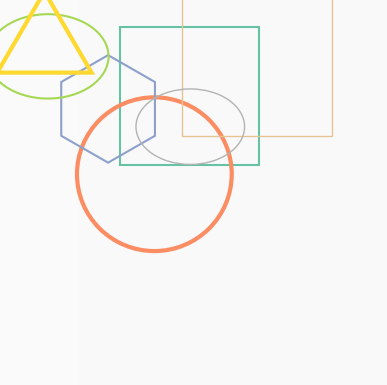[{"shape": "square", "thickness": 1.5, "radius": 0.9, "center": [0.488, 0.751]}, {"shape": "circle", "thickness": 3, "radius": 1.0, "center": [0.398, 0.548]}, {"shape": "hexagon", "thickness": 1.5, "radius": 0.7, "center": [0.279, 0.717]}, {"shape": "oval", "thickness": 1.5, "radius": 0.78, "center": [0.124, 0.854]}, {"shape": "triangle", "thickness": 3, "radius": 0.7, "center": [0.115, 0.882]}, {"shape": "square", "thickness": 1, "radius": 0.96, "center": [0.664, 0.84]}, {"shape": "oval", "thickness": 1, "radius": 0.7, "center": [0.491, 0.671]}]